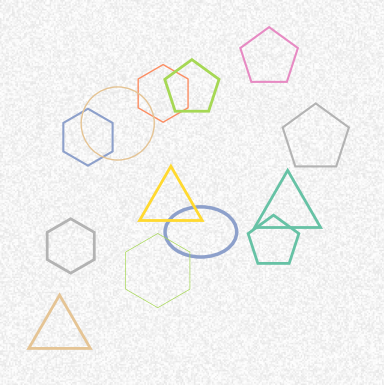[{"shape": "pentagon", "thickness": 2, "radius": 0.35, "center": [0.71, 0.372]}, {"shape": "triangle", "thickness": 2, "radius": 0.49, "center": [0.747, 0.459]}, {"shape": "hexagon", "thickness": 1, "radius": 0.37, "center": [0.424, 0.757]}, {"shape": "oval", "thickness": 2.5, "radius": 0.47, "center": [0.522, 0.398]}, {"shape": "hexagon", "thickness": 1.5, "radius": 0.37, "center": [0.228, 0.644]}, {"shape": "pentagon", "thickness": 1.5, "radius": 0.39, "center": [0.699, 0.851]}, {"shape": "pentagon", "thickness": 2, "radius": 0.37, "center": [0.498, 0.771]}, {"shape": "hexagon", "thickness": 0.5, "radius": 0.48, "center": [0.41, 0.297]}, {"shape": "triangle", "thickness": 2, "radius": 0.47, "center": [0.444, 0.474]}, {"shape": "circle", "thickness": 1, "radius": 0.47, "center": [0.306, 0.679]}, {"shape": "triangle", "thickness": 2, "radius": 0.46, "center": [0.155, 0.141]}, {"shape": "pentagon", "thickness": 1.5, "radius": 0.45, "center": [0.82, 0.641]}, {"shape": "hexagon", "thickness": 2, "radius": 0.35, "center": [0.184, 0.361]}]